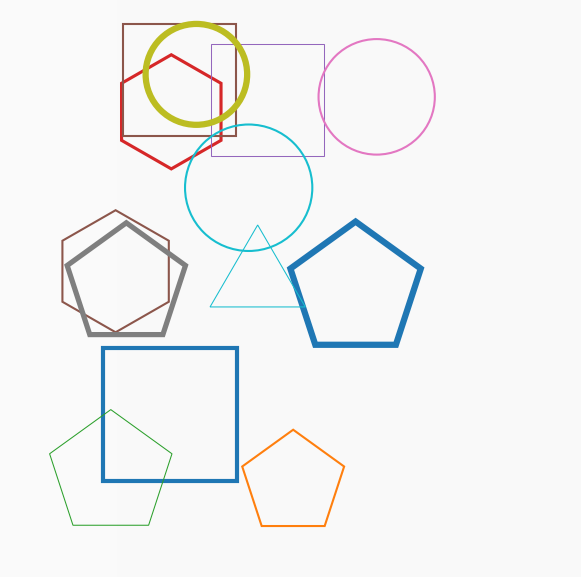[{"shape": "pentagon", "thickness": 3, "radius": 0.59, "center": [0.612, 0.498]}, {"shape": "square", "thickness": 2, "radius": 0.58, "center": [0.292, 0.281]}, {"shape": "pentagon", "thickness": 1, "radius": 0.46, "center": [0.504, 0.163]}, {"shape": "pentagon", "thickness": 0.5, "radius": 0.55, "center": [0.191, 0.179]}, {"shape": "hexagon", "thickness": 1.5, "radius": 0.49, "center": [0.295, 0.806]}, {"shape": "square", "thickness": 0.5, "radius": 0.48, "center": [0.46, 0.826]}, {"shape": "hexagon", "thickness": 1, "radius": 0.53, "center": [0.199, 0.529]}, {"shape": "square", "thickness": 1, "radius": 0.48, "center": [0.309, 0.86]}, {"shape": "circle", "thickness": 1, "radius": 0.5, "center": [0.648, 0.831]}, {"shape": "pentagon", "thickness": 2.5, "radius": 0.54, "center": [0.217, 0.506]}, {"shape": "circle", "thickness": 3, "radius": 0.44, "center": [0.338, 0.87]}, {"shape": "triangle", "thickness": 0.5, "radius": 0.47, "center": [0.443, 0.515]}, {"shape": "circle", "thickness": 1, "radius": 0.55, "center": [0.428, 0.674]}]